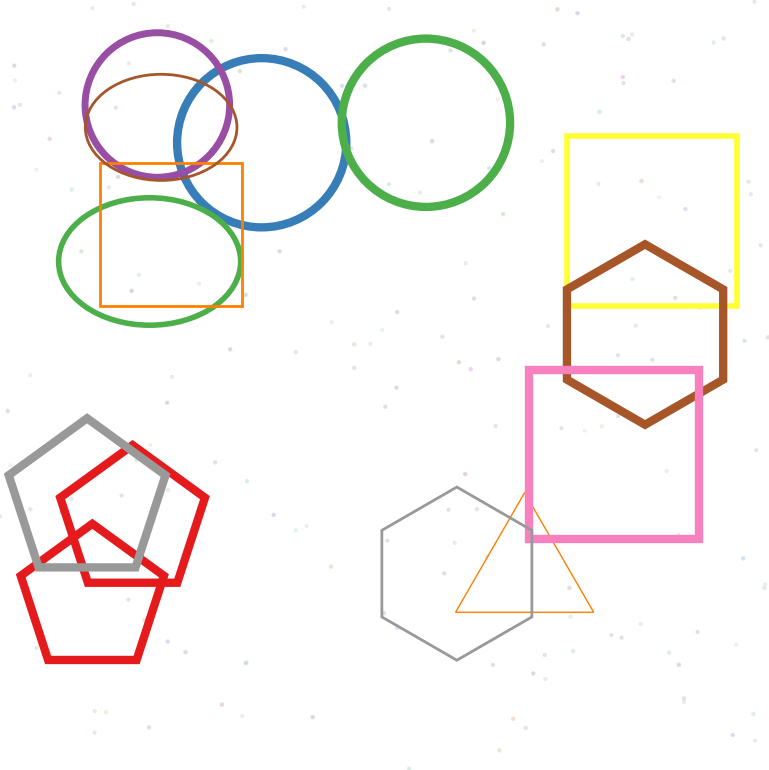[{"shape": "pentagon", "thickness": 3, "radius": 0.49, "center": [0.172, 0.323]}, {"shape": "pentagon", "thickness": 3, "radius": 0.49, "center": [0.12, 0.222]}, {"shape": "circle", "thickness": 3, "radius": 0.55, "center": [0.34, 0.815]}, {"shape": "circle", "thickness": 3, "radius": 0.55, "center": [0.553, 0.841]}, {"shape": "oval", "thickness": 2, "radius": 0.59, "center": [0.194, 0.66]}, {"shape": "circle", "thickness": 2.5, "radius": 0.47, "center": [0.204, 0.864]}, {"shape": "triangle", "thickness": 0.5, "radius": 0.52, "center": [0.681, 0.257]}, {"shape": "square", "thickness": 1, "radius": 0.46, "center": [0.222, 0.696]}, {"shape": "square", "thickness": 2, "radius": 0.55, "center": [0.847, 0.713]}, {"shape": "oval", "thickness": 1, "radius": 0.49, "center": [0.209, 0.835]}, {"shape": "hexagon", "thickness": 3, "radius": 0.59, "center": [0.838, 0.566]}, {"shape": "square", "thickness": 3, "radius": 0.55, "center": [0.797, 0.41]}, {"shape": "hexagon", "thickness": 1, "radius": 0.56, "center": [0.593, 0.255]}, {"shape": "pentagon", "thickness": 3, "radius": 0.54, "center": [0.113, 0.35]}]